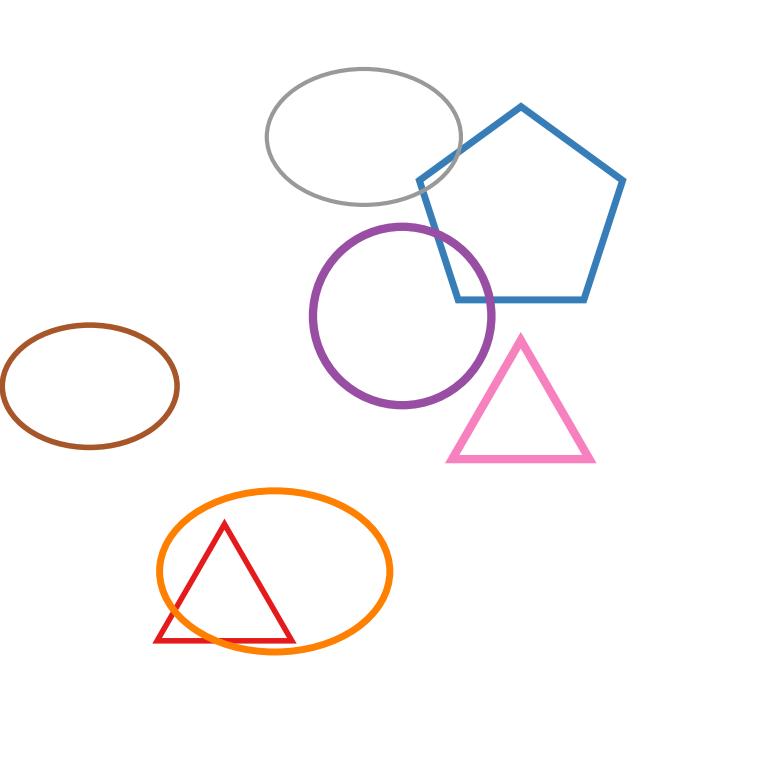[{"shape": "triangle", "thickness": 2, "radius": 0.51, "center": [0.292, 0.218]}, {"shape": "pentagon", "thickness": 2.5, "radius": 0.69, "center": [0.677, 0.723]}, {"shape": "circle", "thickness": 3, "radius": 0.58, "center": [0.522, 0.59]}, {"shape": "oval", "thickness": 2.5, "radius": 0.75, "center": [0.357, 0.258]}, {"shape": "oval", "thickness": 2, "radius": 0.57, "center": [0.116, 0.498]}, {"shape": "triangle", "thickness": 3, "radius": 0.51, "center": [0.676, 0.455]}, {"shape": "oval", "thickness": 1.5, "radius": 0.63, "center": [0.473, 0.822]}]